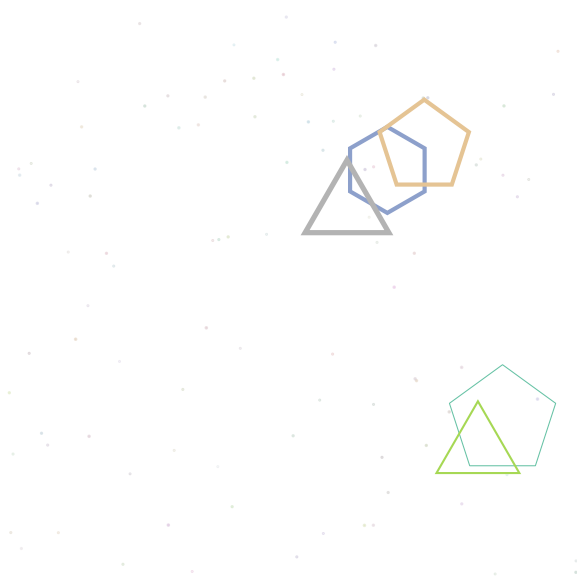[{"shape": "pentagon", "thickness": 0.5, "radius": 0.48, "center": [0.87, 0.271]}, {"shape": "hexagon", "thickness": 2, "radius": 0.37, "center": [0.671, 0.705]}, {"shape": "triangle", "thickness": 1, "radius": 0.41, "center": [0.828, 0.221]}, {"shape": "pentagon", "thickness": 2, "radius": 0.41, "center": [0.735, 0.745]}, {"shape": "triangle", "thickness": 2.5, "radius": 0.42, "center": [0.601, 0.638]}]